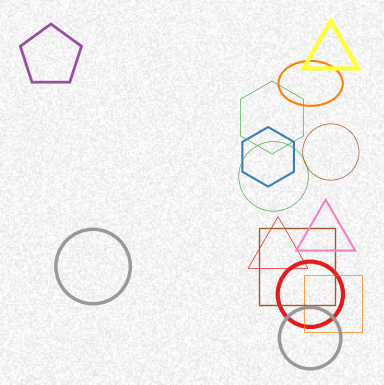[{"shape": "circle", "thickness": 3, "radius": 0.42, "center": [0.806, 0.236]}, {"shape": "triangle", "thickness": 0.5, "radius": 0.45, "center": [0.722, 0.348]}, {"shape": "hexagon", "thickness": 1.5, "radius": 0.39, "center": [0.696, 0.593]}, {"shape": "circle", "thickness": 0.5, "radius": 0.45, "center": [0.711, 0.542]}, {"shape": "hexagon", "thickness": 0.5, "radius": 0.47, "center": [0.707, 0.695]}, {"shape": "pentagon", "thickness": 2, "radius": 0.42, "center": [0.132, 0.854]}, {"shape": "square", "thickness": 0.5, "radius": 0.37, "center": [0.865, 0.212]}, {"shape": "oval", "thickness": 1.5, "radius": 0.42, "center": [0.807, 0.783]}, {"shape": "triangle", "thickness": 3, "radius": 0.41, "center": [0.859, 0.863]}, {"shape": "square", "thickness": 1, "radius": 0.5, "center": [0.772, 0.308]}, {"shape": "circle", "thickness": 0.5, "radius": 0.37, "center": [0.859, 0.605]}, {"shape": "triangle", "thickness": 1.5, "radius": 0.44, "center": [0.846, 0.393]}, {"shape": "circle", "thickness": 2.5, "radius": 0.48, "center": [0.242, 0.308]}, {"shape": "circle", "thickness": 2.5, "radius": 0.4, "center": [0.806, 0.122]}]